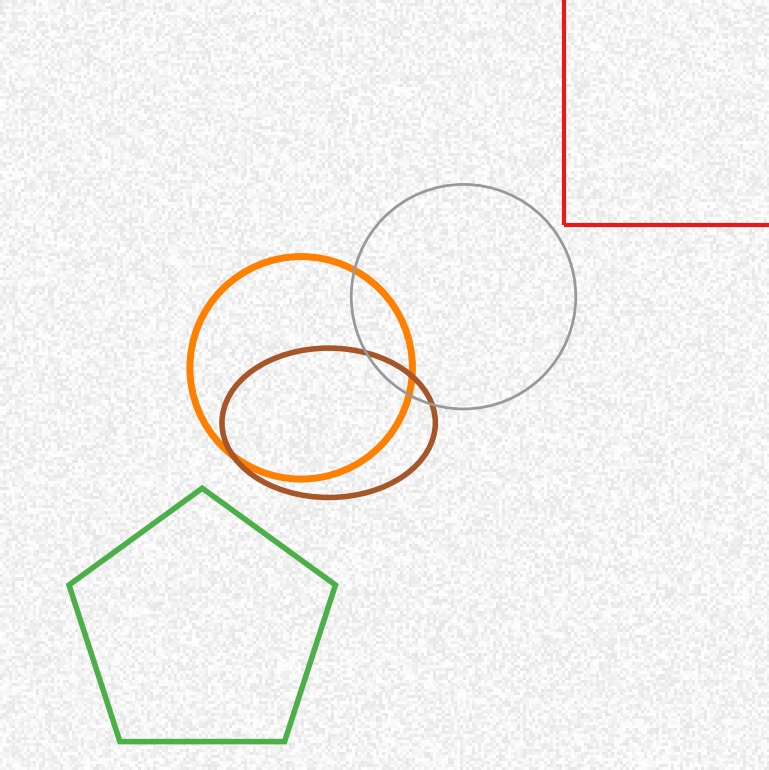[{"shape": "square", "thickness": 1.5, "radius": 0.8, "center": [0.893, 0.868]}, {"shape": "pentagon", "thickness": 2, "radius": 0.91, "center": [0.263, 0.184]}, {"shape": "circle", "thickness": 2.5, "radius": 0.72, "center": [0.391, 0.522]}, {"shape": "oval", "thickness": 2, "radius": 0.69, "center": [0.427, 0.451]}, {"shape": "circle", "thickness": 1, "radius": 0.73, "center": [0.602, 0.615]}]